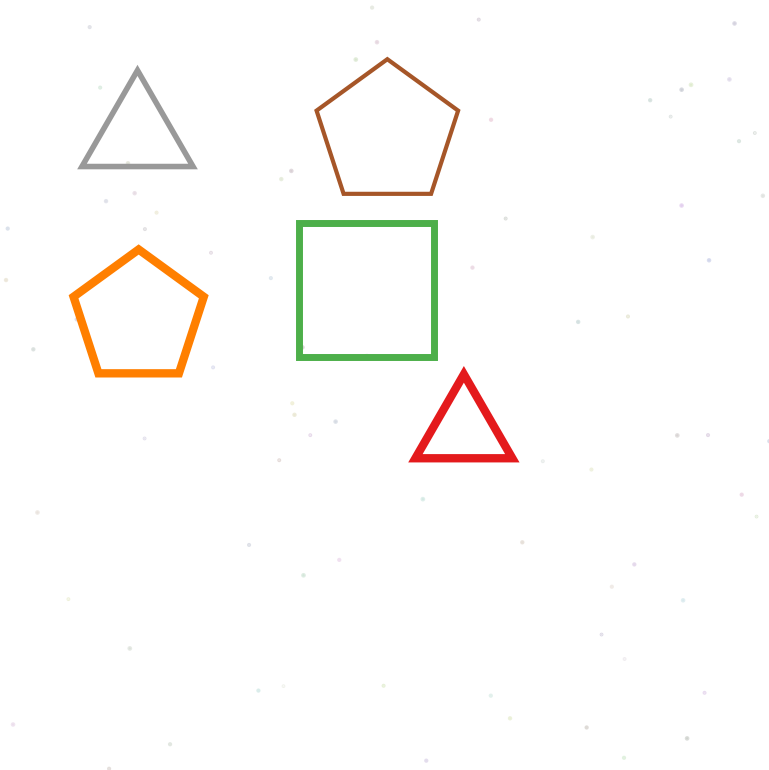[{"shape": "triangle", "thickness": 3, "radius": 0.36, "center": [0.602, 0.441]}, {"shape": "square", "thickness": 2.5, "radius": 0.44, "center": [0.476, 0.623]}, {"shape": "pentagon", "thickness": 3, "radius": 0.44, "center": [0.18, 0.587]}, {"shape": "pentagon", "thickness": 1.5, "radius": 0.48, "center": [0.503, 0.826]}, {"shape": "triangle", "thickness": 2, "radius": 0.42, "center": [0.179, 0.825]}]